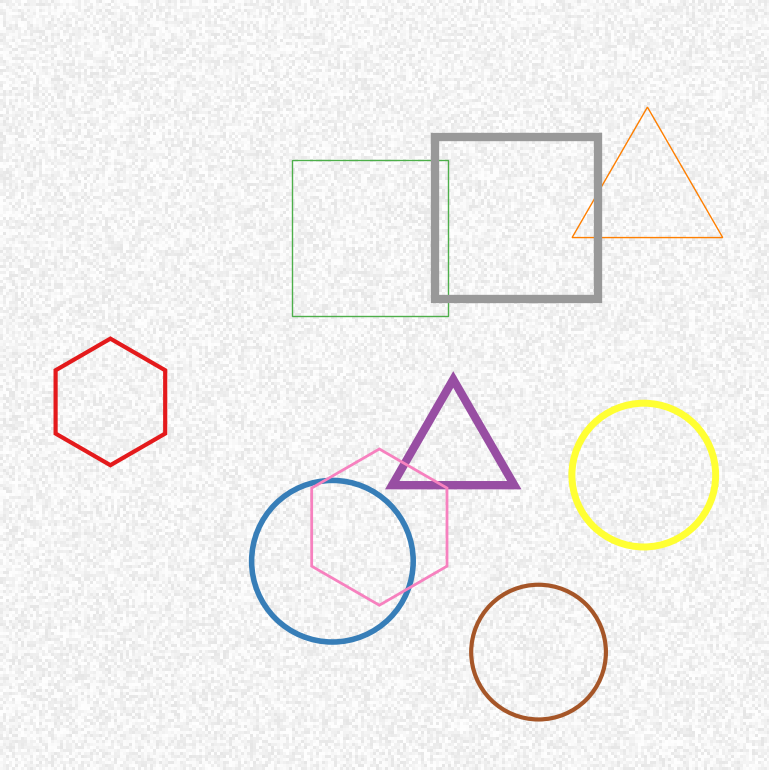[{"shape": "hexagon", "thickness": 1.5, "radius": 0.41, "center": [0.143, 0.478]}, {"shape": "circle", "thickness": 2, "radius": 0.52, "center": [0.432, 0.271]}, {"shape": "square", "thickness": 0.5, "radius": 0.51, "center": [0.481, 0.691]}, {"shape": "triangle", "thickness": 3, "radius": 0.46, "center": [0.589, 0.416]}, {"shape": "triangle", "thickness": 0.5, "radius": 0.56, "center": [0.841, 0.748]}, {"shape": "circle", "thickness": 2.5, "radius": 0.47, "center": [0.836, 0.383]}, {"shape": "circle", "thickness": 1.5, "radius": 0.44, "center": [0.699, 0.153]}, {"shape": "hexagon", "thickness": 1, "radius": 0.51, "center": [0.493, 0.315]}, {"shape": "square", "thickness": 3, "radius": 0.53, "center": [0.671, 0.717]}]